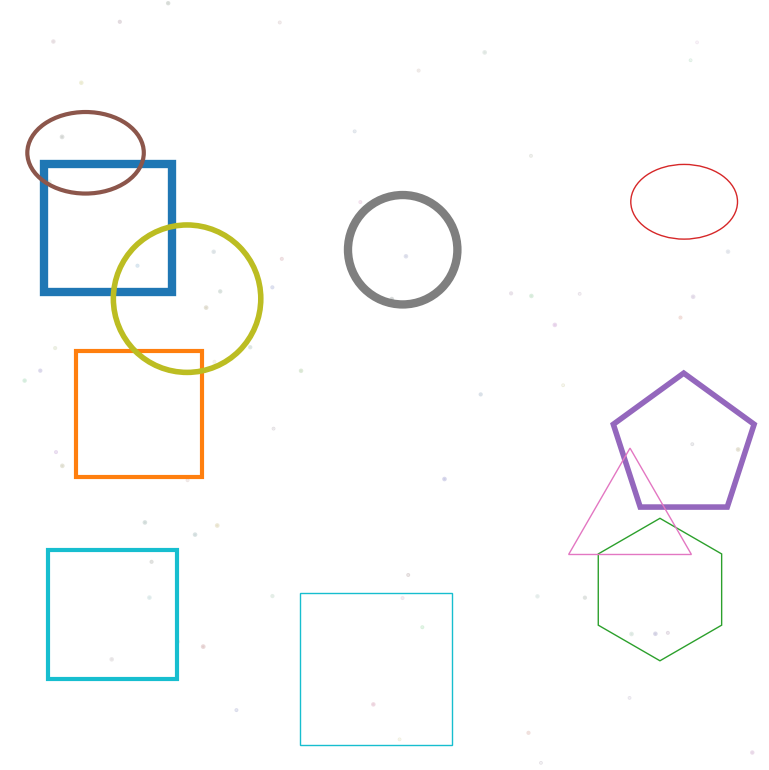[{"shape": "square", "thickness": 3, "radius": 0.42, "center": [0.14, 0.704]}, {"shape": "square", "thickness": 1.5, "radius": 0.41, "center": [0.18, 0.462]}, {"shape": "hexagon", "thickness": 0.5, "radius": 0.46, "center": [0.857, 0.234]}, {"shape": "oval", "thickness": 0.5, "radius": 0.35, "center": [0.889, 0.738]}, {"shape": "pentagon", "thickness": 2, "radius": 0.48, "center": [0.888, 0.419]}, {"shape": "oval", "thickness": 1.5, "radius": 0.38, "center": [0.111, 0.802]}, {"shape": "triangle", "thickness": 0.5, "radius": 0.46, "center": [0.818, 0.326]}, {"shape": "circle", "thickness": 3, "radius": 0.36, "center": [0.523, 0.676]}, {"shape": "circle", "thickness": 2, "radius": 0.48, "center": [0.243, 0.612]}, {"shape": "square", "thickness": 0.5, "radius": 0.49, "center": [0.488, 0.131]}, {"shape": "square", "thickness": 1.5, "radius": 0.42, "center": [0.146, 0.202]}]